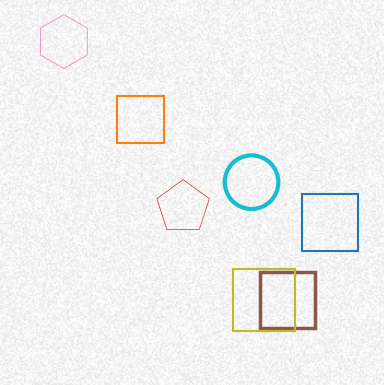[{"shape": "square", "thickness": 1.5, "radius": 0.37, "center": [0.857, 0.421]}, {"shape": "square", "thickness": 1.5, "radius": 0.31, "center": [0.365, 0.689]}, {"shape": "pentagon", "thickness": 0.5, "radius": 0.36, "center": [0.476, 0.462]}, {"shape": "square", "thickness": 2.5, "radius": 0.36, "center": [0.747, 0.221]}, {"shape": "hexagon", "thickness": 0.5, "radius": 0.35, "center": [0.166, 0.892]}, {"shape": "square", "thickness": 1.5, "radius": 0.4, "center": [0.686, 0.22]}, {"shape": "circle", "thickness": 3, "radius": 0.35, "center": [0.653, 0.527]}]